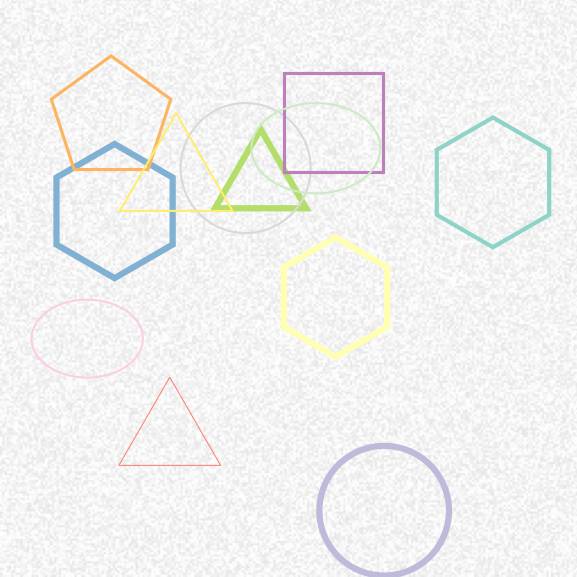[{"shape": "hexagon", "thickness": 2, "radius": 0.56, "center": [0.854, 0.683]}, {"shape": "hexagon", "thickness": 3, "radius": 0.52, "center": [0.581, 0.485]}, {"shape": "circle", "thickness": 3, "radius": 0.56, "center": [0.665, 0.115]}, {"shape": "triangle", "thickness": 0.5, "radius": 0.51, "center": [0.294, 0.244]}, {"shape": "hexagon", "thickness": 3, "radius": 0.58, "center": [0.198, 0.634]}, {"shape": "pentagon", "thickness": 1.5, "radius": 0.54, "center": [0.192, 0.794]}, {"shape": "triangle", "thickness": 3, "radius": 0.46, "center": [0.451, 0.684]}, {"shape": "oval", "thickness": 1, "radius": 0.48, "center": [0.151, 0.413]}, {"shape": "circle", "thickness": 1, "radius": 0.56, "center": [0.425, 0.708]}, {"shape": "square", "thickness": 1.5, "radius": 0.43, "center": [0.578, 0.787]}, {"shape": "oval", "thickness": 1, "radius": 0.56, "center": [0.547, 0.742]}, {"shape": "triangle", "thickness": 1, "radius": 0.56, "center": [0.305, 0.69]}]